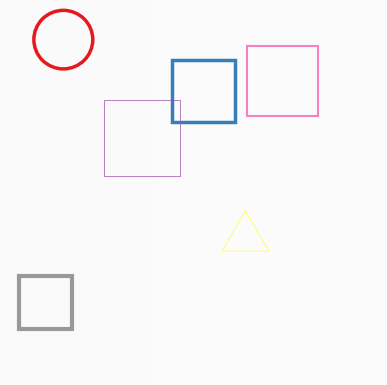[{"shape": "circle", "thickness": 2.5, "radius": 0.38, "center": [0.163, 0.897]}, {"shape": "square", "thickness": 2.5, "radius": 0.41, "center": [0.524, 0.764]}, {"shape": "square", "thickness": 0.5, "radius": 0.49, "center": [0.367, 0.642]}, {"shape": "triangle", "thickness": 0.5, "radius": 0.35, "center": [0.634, 0.383]}, {"shape": "square", "thickness": 1.5, "radius": 0.46, "center": [0.729, 0.79]}, {"shape": "square", "thickness": 3, "radius": 0.35, "center": [0.117, 0.215]}]